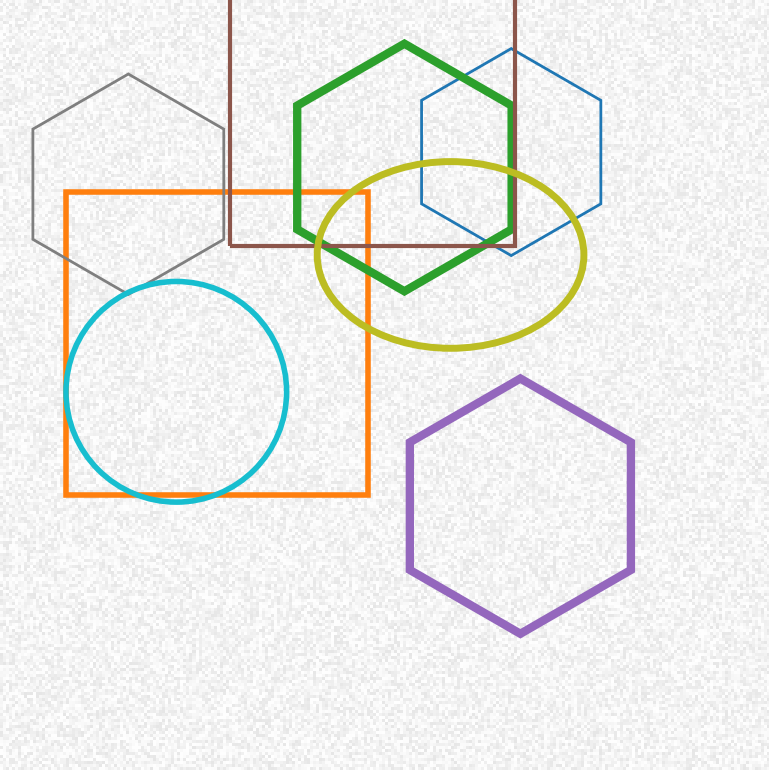[{"shape": "hexagon", "thickness": 1, "radius": 0.67, "center": [0.664, 0.802]}, {"shape": "square", "thickness": 2, "radius": 0.98, "center": [0.282, 0.553]}, {"shape": "hexagon", "thickness": 3, "radius": 0.8, "center": [0.525, 0.782]}, {"shape": "hexagon", "thickness": 3, "radius": 0.83, "center": [0.676, 0.343]}, {"shape": "square", "thickness": 1.5, "radius": 0.92, "center": [0.484, 0.866]}, {"shape": "hexagon", "thickness": 1, "radius": 0.72, "center": [0.167, 0.761]}, {"shape": "oval", "thickness": 2.5, "radius": 0.87, "center": [0.585, 0.669]}, {"shape": "circle", "thickness": 2, "radius": 0.72, "center": [0.229, 0.491]}]